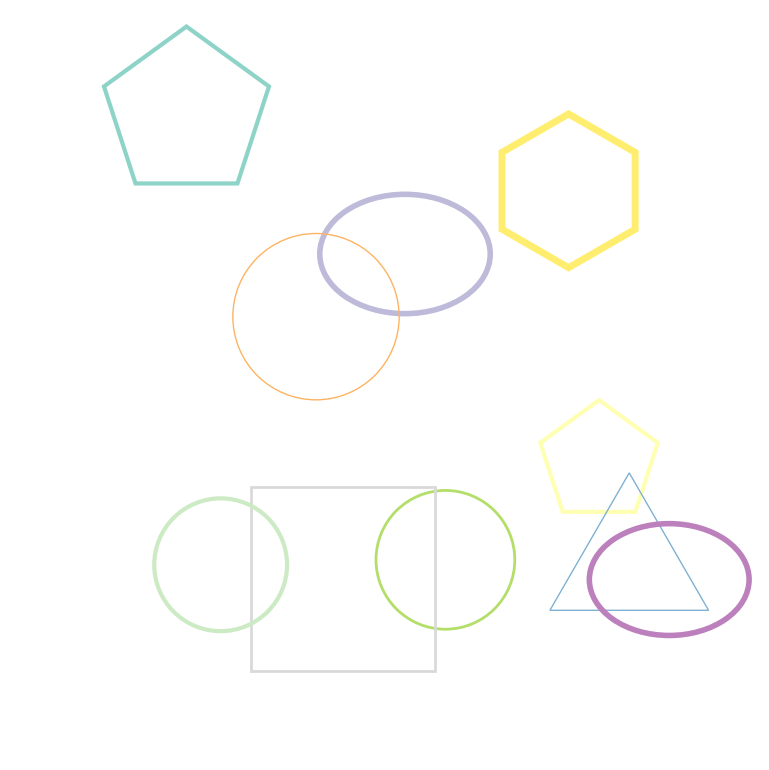[{"shape": "pentagon", "thickness": 1.5, "radius": 0.56, "center": [0.242, 0.853]}, {"shape": "pentagon", "thickness": 1.5, "radius": 0.4, "center": [0.778, 0.4]}, {"shape": "oval", "thickness": 2, "radius": 0.55, "center": [0.526, 0.67]}, {"shape": "triangle", "thickness": 0.5, "radius": 0.59, "center": [0.817, 0.267]}, {"shape": "circle", "thickness": 0.5, "radius": 0.54, "center": [0.41, 0.589]}, {"shape": "circle", "thickness": 1, "radius": 0.45, "center": [0.578, 0.273]}, {"shape": "square", "thickness": 1, "radius": 0.6, "center": [0.446, 0.248]}, {"shape": "oval", "thickness": 2, "radius": 0.52, "center": [0.869, 0.247]}, {"shape": "circle", "thickness": 1.5, "radius": 0.43, "center": [0.287, 0.267]}, {"shape": "hexagon", "thickness": 2.5, "radius": 0.5, "center": [0.738, 0.752]}]